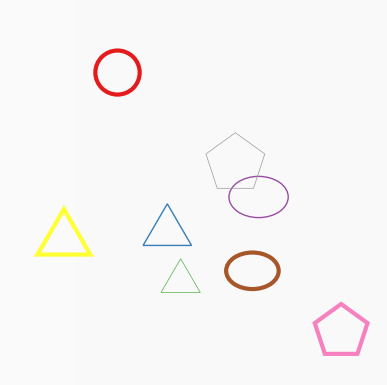[{"shape": "circle", "thickness": 3, "radius": 0.29, "center": [0.303, 0.812]}, {"shape": "triangle", "thickness": 1, "radius": 0.36, "center": [0.432, 0.399]}, {"shape": "triangle", "thickness": 0.5, "radius": 0.29, "center": [0.466, 0.269]}, {"shape": "oval", "thickness": 1, "radius": 0.38, "center": [0.667, 0.488]}, {"shape": "triangle", "thickness": 3, "radius": 0.39, "center": [0.165, 0.378]}, {"shape": "oval", "thickness": 3, "radius": 0.34, "center": [0.651, 0.297]}, {"shape": "pentagon", "thickness": 3, "radius": 0.36, "center": [0.88, 0.139]}, {"shape": "pentagon", "thickness": 0.5, "radius": 0.4, "center": [0.607, 0.576]}]